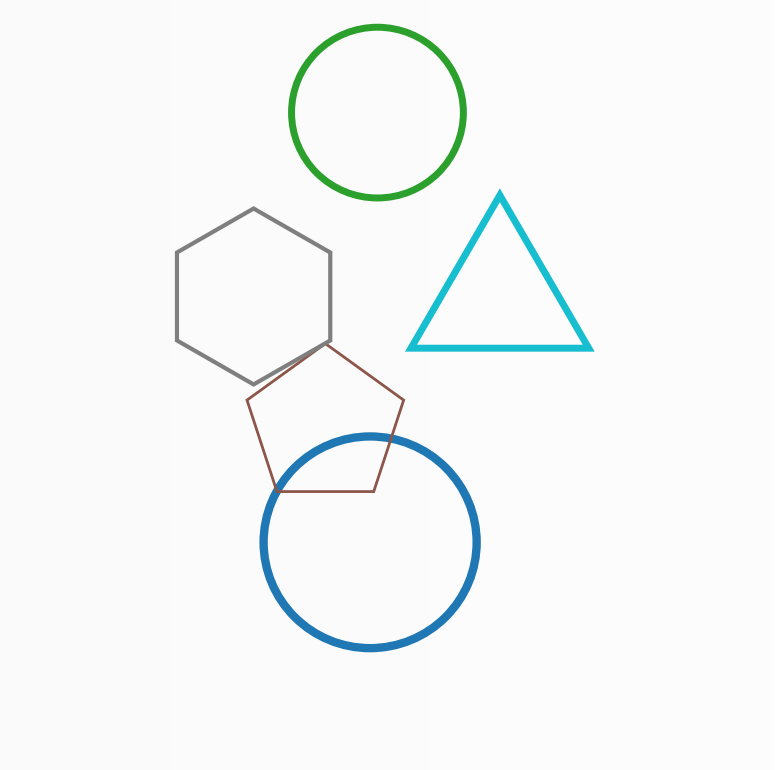[{"shape": "circle", "thickness": 3, "radius": 0.69, "center": [0.478, 0.296]}, {"shape": "circle", "thickness": 2.5, "radius": 0.55, "center": [0.487, 0.854]}, {"shape": "pentagon", "thickness": 1, "radius": 0.53, "center": [0.42, 0.448]}, {"shape": "hexagon", "thickness": 1.5, "radius": 0.57, "center": [0.327, 0.615]}, {"shape": "triangle", "thickness": 2.5, "radius": 0.66, "center": [0.645, 0.614]}]